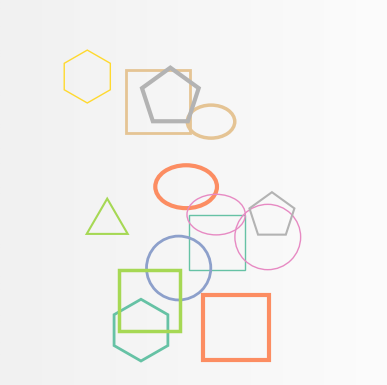[{"shape": "hexagon", "thickness": 2, "radius": 0.4, "center": [0.364, 0.143]}, {"shape": "square", "thickness": 1, "radius": 0.36, "center": [0.56, 0.371]}, {"shape": "square", "thickness": 3, "radius": 0.43, "center": [0.609, 0.15]}, {"shape": "oval", "thickness": 3, "radius": 0.4, "center": [0.48, 0.515]}, {"shape": "circle", "thickness": 2, "radius": 0.41, "center": [0.461, 0.304]}, {"shape": "circle", "thickness": 1, "radius": 0.42, "center": [0.691, 0.384]}, {"shape": "oval", "thickness": 1, "radius": 0.38, "center": [0.558, 0.443]}, {"shape": "square", "thickness": 2.5, "radius": 0.39, "center": [0.385, 0.22]}, {"shape": "triangle", "thickness": 1.5, "radius": 0.31, "center": [0.277, 0.423]}, {"shape": "hexagon", "thickness": 1, "radius": 0.34, "center": [0.225, 0.801]}, {"shape": "oval", "thickness": 2.5, "radius": 0.31, "center": [0.545, 0.684]}, {"shape": "square", "thickness": 2, "radius": 0.41, "center": [0.408, 0.738]}, {"shape": "pentagon", "thickness": 3, "radius": 0.38, "center": [0.44, 0.747]}, {"shape": "pentagon", "thickness": 1.5, "radius": 0.3, "center": [0.702, 0.44]}]